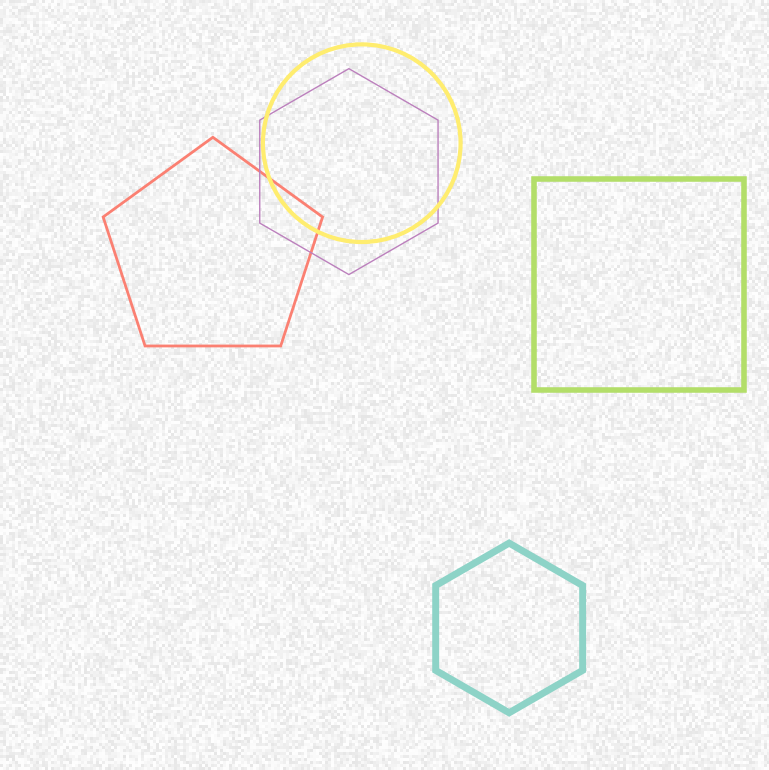[{"shape": "hexagon", "thickness": 2.5, "radius": 0.55, "center": [0.661, 0.184]}, {"shape": "pentagon", "thickness": 1, "radius": 0.75, "center": [0.276, 0.672]}, {"shape": "square", "thickness": 2, "radius": 0.68, "center": [0.83, 0.631]}, {"shape": "hexagon", "thickness": 0.5, "radius": 0.67, "center": [0.453, 0.777]}, {"shape": "circle", "thickness": 1.5, "radius": 0.64, "center": [0.47, 0.814]}]